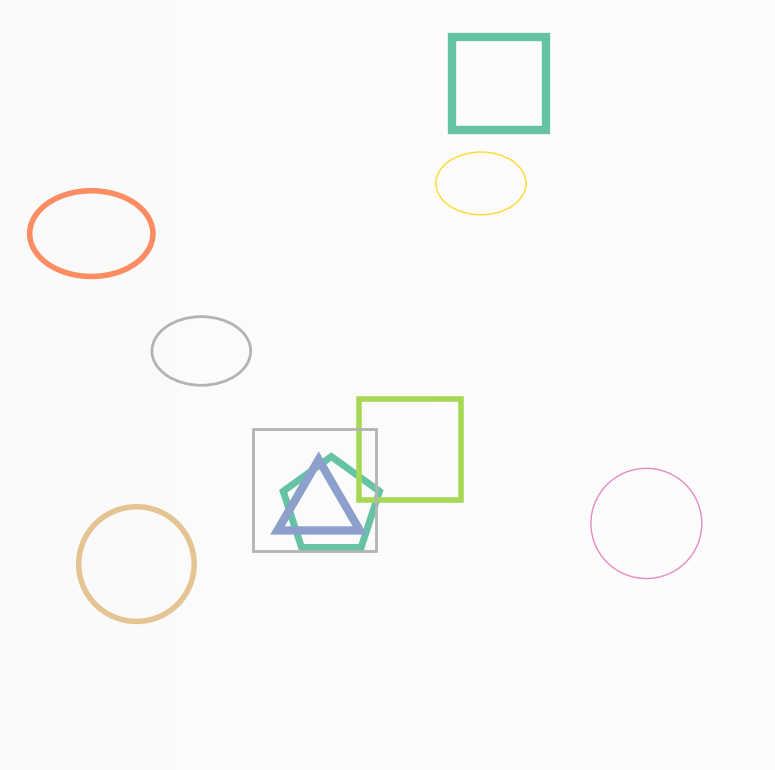[{"shape": "pentagon", "thickness": 2.5, "radius": 0.33, "center": [0.428, 0.342]}, {"shape": "square", "thickness": 3, "radius": 0.3, "center": [0.644, 0.892]}, {"shape": "oval", "thickness": 2, "radius": 0.4, "center": [0.118, 0.697]}, {"shape": "triangle", "thickness": 3, "radius": 0.31, "center": [0.411, 0.342]}, {"shape": "circle", "thickness": 0.5, "radius": 0.36, "center": [0.834, 0.32]}, {"shape": "square", "thickness": 2, "radius": 0.33, "center": [0.529, 0.416]}, {"shape": "oval", "thickness": 0.5, "radius": 0.29, "center": [0.621, 0.762]}, {"shape": "circle", "thickness": 2, "radius": 0.37, "center": [0.176, 0.267]}, {"shape": "oval", "thickness": 1, "radius": 0.32, "center": [0.26, 0.544]}, {"shape": "square", "thickness": 1, "radius": 0.4, "center": [0.406, 0.364]}]